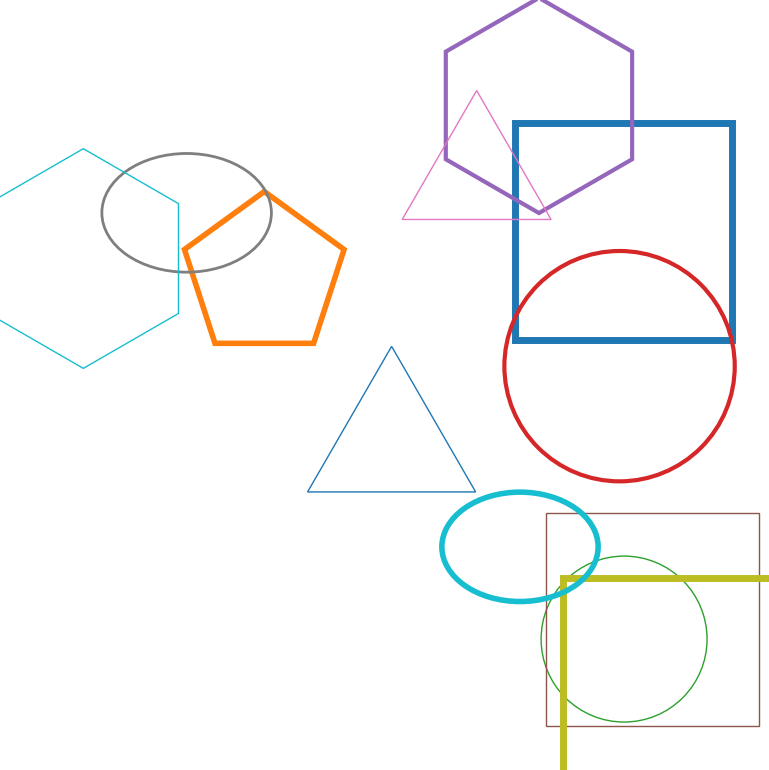[{"shape": "triangle", "thickness": 0.5, "radius": 0.63, "center": [0.509, 0.424]}, {"shape": "square", "thickness": 2.5, "radius": 0.7, "center": [0.81, 0.699]}, {"shape": "pentagon", "thickness": 2, "radius": 0.54, "center": [0.343, 0.642]}, {"shape": "circle", "thickness": 0.5, "radius": 0.54, "center": [0.81, 0.17]}, {"shape": "circle", "thickness": 1.5, "radius": 0.75, "center": [0.805, 0.524]}, {"shape": "hexagon", "thickness": 1.5, "radius": 0.7, "center": [0.7, 0.863]}, {"shape": "square", "thickness": 0.5, "radius": 0.69, "center": [0.847, 0.196]}, {"shape": "triangle", "thickness": 0.5, "radius": 0.56, "center": [0.619, 0.771]}, {"shape": "oval", "thickness": 1, "radius": 0.55, "center": [0.242, 0.724]}, {"shape": "square", "thickness": 2.5, "radius": 0.73, "center": [0.876, 0.103]}, {"shape": "hexagon", "thickness": 0.5, "radius": 0.71, "center": [0.108, 0.664]}, {"shape": "oval", "thickness": 2, "radius": 0.51, "center": [0.675, 0.29]}]